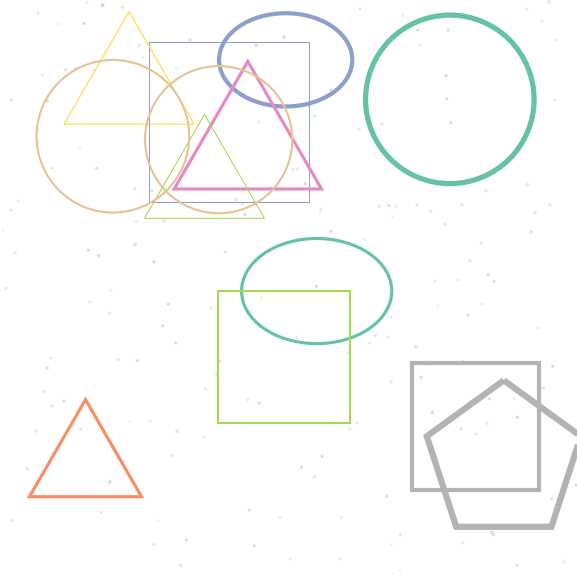[{"shape": "oval", "thickness": 1.5, "radius": 0.65, "center": [0.548, 0.495]}, {"shape": "circle", "thickness": 2.5, "radius": 0.73, "center": [0.779, 0.827]}, {"shape": "triangle", "thickness": 1.5, "radius": 0.56, "center": [0.148, 0.195]}, {"shape": "oval", "thickness": 2, "radius": 0.58, "center": [0.495, 0.895]}, {"shape": "square", "thickness": 0.5, "radius": 0.69, "center": [0.397, 0.788]}, {"shape": "triangle", "thickness": 1.5, "radius": 0.74, "center": [0.429, 0.746]}, {"shape": "square", "thickness": 1, "radius": 0.57, "center": [0.492, 0.381]}, {"shape": "triangle", "thickness": 0.5, "radius": 0.6, "center": [0.354, 0.681]}, {"shape": "triangle", "thickness": 0.5, "radius": 0.65, "center": [0.223, 0.849]}, {"shape": "circle", "thickness": 1, "radius": 0.66, "center": [0.195, 0.763]}, {"shape": "circle", "thickness": 1, "radius": 0.64, "center": [0.379, 0.757]}, {"shape": "square", "thickness": 2, "radius": 0.55, "center": [0.823, 0.261]}, {"shape": "pentagon", "thickness": 3, "radius": 0.7, "center": [0.872, 0.2]}]